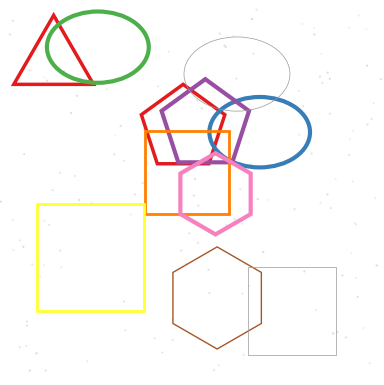[{"shape": "pentagon", "thickness": 2.5, "radius": 0.57, "center": [0.476, 0.667]}, {"shape": "triangle", "thickness": 2.5, "radius": 0.6, "center": [0.139, 0.841]}, {"shape": "oval", "thickness": 3, "radius": 0.65, "center": [0.675, 0.657]}, {"shape": "oval", "thickness": 3, "radius": 0.66, "center": [0.254, 0.878]}, {"shape": "pentagon", "thickness": 3, "radius": 0.6, "center": [0.533, 0.675]}, {"shape": "square", "thickness": 2, "radius": 0.54, "center": [0.485, 0.552]}, {"shape": "square", "thickness": 2, "radius": 0.69, "center": [0.235, 0.331]}, {"shape": "hexagon", "thickness": 1, "radius": 0.66, "center": [0.564, 0.226]}, {"shape": "hexagon", "thickness": 3, "radius": 0.53, "center": [0.56, 0.497]}, {"shape": "oval", "thickness": 0.5, "radius": 0.69, "center": [0.616, 0.808]}, {"shape": "square", "thickness": 0.5, "radius": 0.57, "center": [0.759, 0.193]}]